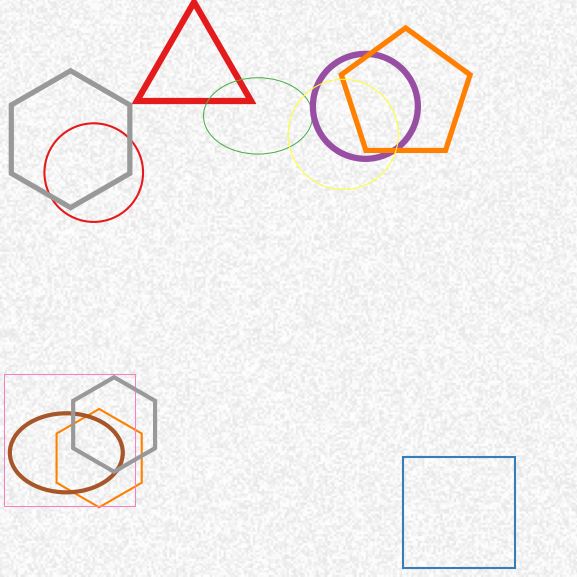[{"shape": "triangle", "thickness": 3, "radius": 0.57, "center": [0.336, 0.881]}, {"shape": "circle", "thickness": 1, "radius": 0.43, "center": [0.162, 0.7]}, {"shape": "square", "thickness": 1, "radius": 0.48, "center": [0.794, 0.112]}, {"shape": "oval", "thickness": 0.5, "radius": 0.47, "center": [0.447, 0.798]}, {"shape": "circle", "thickness": 3, "radius": 0.45, "center": [0.633, 0.815]}, {"shape": "hexagon", "thickness": 1, "radius": 0.43, "center": [0.172, 0.206]}, {"shape": "pentagon", "thickness": 2.5, "radius": 0.59, "center": [0.702, 0.833]}, {"shape": "circle", "thickness": 0.5, "radius": 0.48, "center": [0.594, 0.766]}, {"shape": "oval", "thickness": 2, "radius": 0.49, "center": [0.115, 0.215]}, {"shape": "square", "thickness": 0.5, "radius": 0.57, "center": [0.12, 0.237]}, {"shape": "hexagon", "thickness": 2.5, "radius": 0.59, "center": [0.122, 0.758]}, {"shape": "hexagon", "thickness": 2, "radius": 0.41, "center": [0.198, 0.264]}]